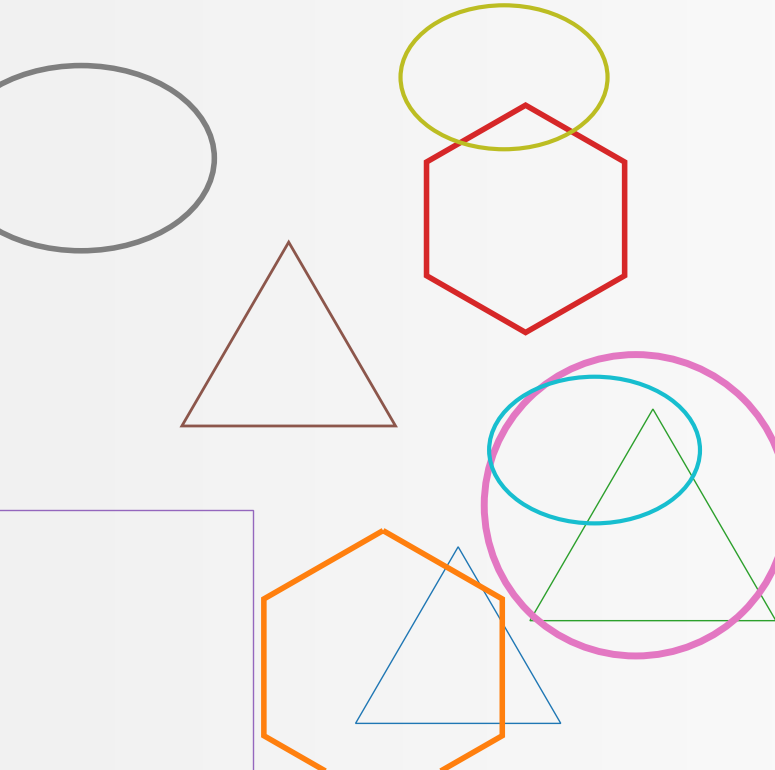[{"shape": "triangle", "thickness": 0.5, "radius": 0.76, "center": [0.591, 0.137]}, {"shape": "hexagon", "thickness": 2, "radius": 0.89, "center": [0.494, 0.133]}, {"shape": "triangle", "thickness": 0.5, "radius": 0.92, "center": [0.842, 0.286]}, {"shape": "hexagon", "thickness": 2, "radius": 0.74, "center": [0.678, 0.716]}, {"shape": "square", "thickness": 0.5, "radius": 0.88, "center": [0.149, 0.161]}, {"shape": "triangle", "thickness": 1, "radius": 0.8, "center": [0.373, 0.526]}, {"shape": "circle", "thickness": 2.5, "radius": 0.98, "center": [0.821, 0.344]}, {"shape": "oval", "thickness": 2, "radius": 0.86, "center": [0.105, 0.795]}, {"shape": "oval", "thickness": 1.5, "radius": 0.67, "center": [0.65, 0.9]}, {"shape": "oval", "thickness": 1.5, "radius": 0.68, "center": [0.767, 0.416]}]